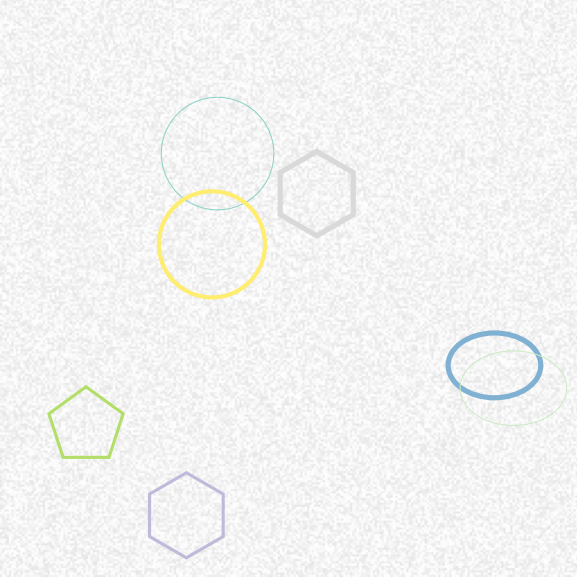[{"shape": "circle", "thickness": 0.5, "radius": 0.49, "center": [0.377, 0.733]}, {"shape": "hexagon", "thickness": 1.5, "radius": 0.37, "center": [0.323, 0.107]}, {"shape": "oval", "thickness": 2.5, "radius": 0.4, "center": [0.856, 0.366]}, {"shape": "pentagon", "thickness": 1.5, "radius": 0.34, "center": [0.149, 0.262]}, {"shape": "hexagon", "thickness": 2.5, "radius": 0.36, "center": [0.548, 0.664]}, {"shape": "oval", "thickness": 0.5, "radius": 0.46, "center": [0.889, 0.327]}, {"shape": "circle", "thickness": 2, "radius": 0.46, "center": [0.367, 0.576]}]